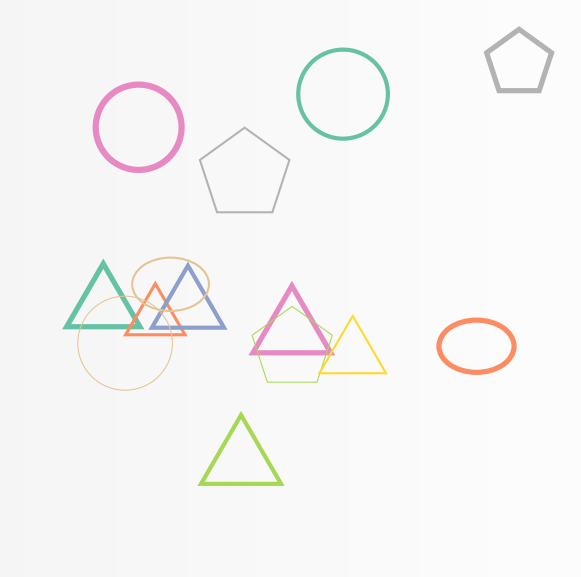[{"shape": "triangle", "thickness": 2.5, "radius": 0.36, "center": [0.178, 0.47]}, {"shape": "circle", "thickness": 2, "radius": 0.39, "center": [0.59, 0.836]}, {"shape": "triangle", "thickness": 1.5, "radius": 0.29, "center": [0.267, 0.449]}, {"shape": "oval", "thickness": 2.5, "radius": 0.32, "center": [0.82, 0.4]}, {"shape": "triangle", "thickness": 2, "radius": 0.36, "center": [0.323, 0.468]}, {"shape": "triangle", "thickness": 2.5, "radius": 0.39, "center": [0.502, 0.427]}, {"shape": "circle", "thickness": 3, "radius": 0.37, "center": [0.239, 0.779]}, {"shape": "pentagon", "thickness": 0.5, "radius": 0.36, "center": [0.503, 0.396]}, {"shape": "triangle", "thickness": 2, "radius": 0.4, "center": [0.415, 0.201]}, {"shape": "triangle", "thickness": 1, "radius": 0.33, "center": [0.607, 0.386]}, {"shape": "circle", "thickness": 0.5, "radius": 0.41, "center": [0.215, 0.405]}, {"shape": "oval", "thickness": 1, "radius": 0.33, "center": [0.293, 0.507]}, {"shape": "pentagon", "thickness": 2.5, "radius": 0.29, "center": [0.893, 0.89]}, {"shape": "pentagon", "thickness": 1, "radius": 0.4, "center": [0.421, 0.697]}]